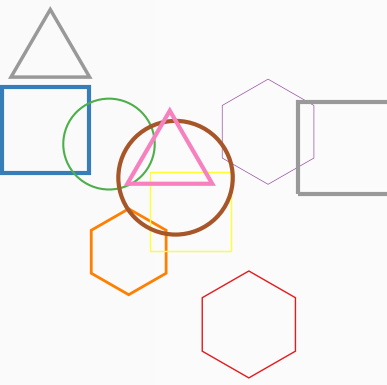[{"shape": "hexagon", "thickness": 1, "radius": 0.69, "center": [0.642, 0.157]}, {"shape": "square", "thickness": 3, "radius": 0.56, "center": [0.117, 0.663]}, {"shape": "circle", "thickness": 1.5, "radius": 0.59, "center": [0.281, 0.626]}, {"shape": "hexagon", "thickness": 0.5, "radius": 0.68, "center": [0.692, 0.658]}, {"shape": "hexagon", "thickness": 2, "radius": 0.56, "center": [0.332, 0.346]}, {"shape": "square", "thickness": 1, "radius": 0.52, "center": [0.492, 0.451]}, {"shape": "circle", "thickness": 3, "radius": 0.74, "center": [0.453, 0.538]}, {"shape": "triangle", "thickness": 3, "radius": 0.63, "center": [0.438, 0.586]}, {"shape": "triangle", "thickness": 2.5, "radius": 0.59, "center": [0.13, 0.858]}, {"shape": "square", "thickness": 3, "radius": 0.6, "center": [0.89, 0.616]}]